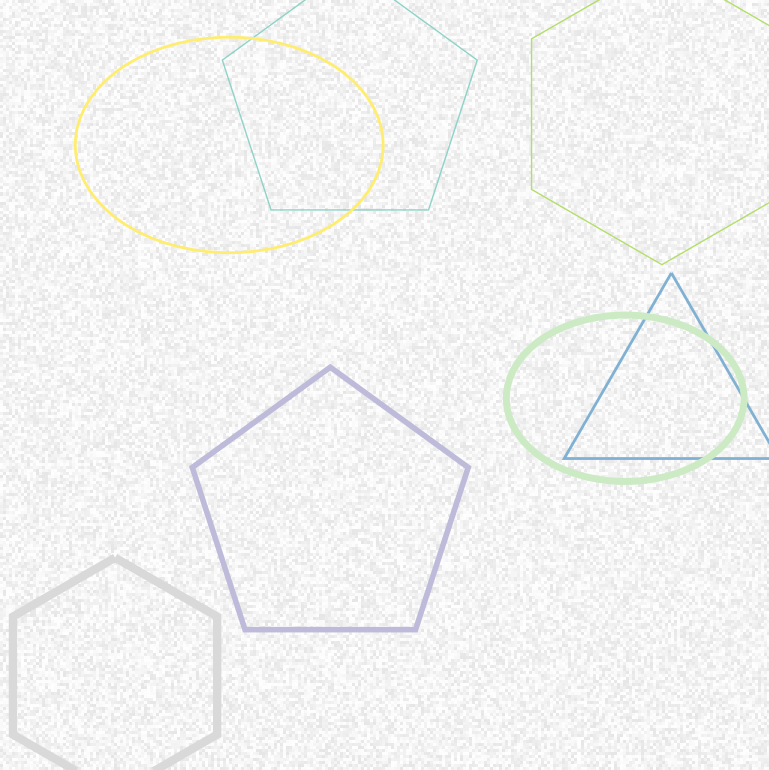[{"shape": "pentagon", "thickness": 0.5, "radius": 0.87, "center": [0.454, 0.868]}, {"shape": "pentagon", "thickness": 2, "radius": 0.94, "center": [0.429, 0.335]}, {"shape": "triangle", "thickness": 1, "radius": 0.8, "center": [0.872, 0.485]}, {"shape": "hexagon", "thickness": 0.5, "radius": 0.98, "center": [0.86, 0.852]}, {"shape": "hexagon", "thickness": 3, "radius": 0.77, "center": [0.149, 0.123]}, {"shape": "oval", "thickness": 2.5, "radius": 0.77, "center": [0.812, 0.483]}, {"shape": "oval", "thickness": 1, "radius": 1.0, "center": [0.298, 0.812]}]